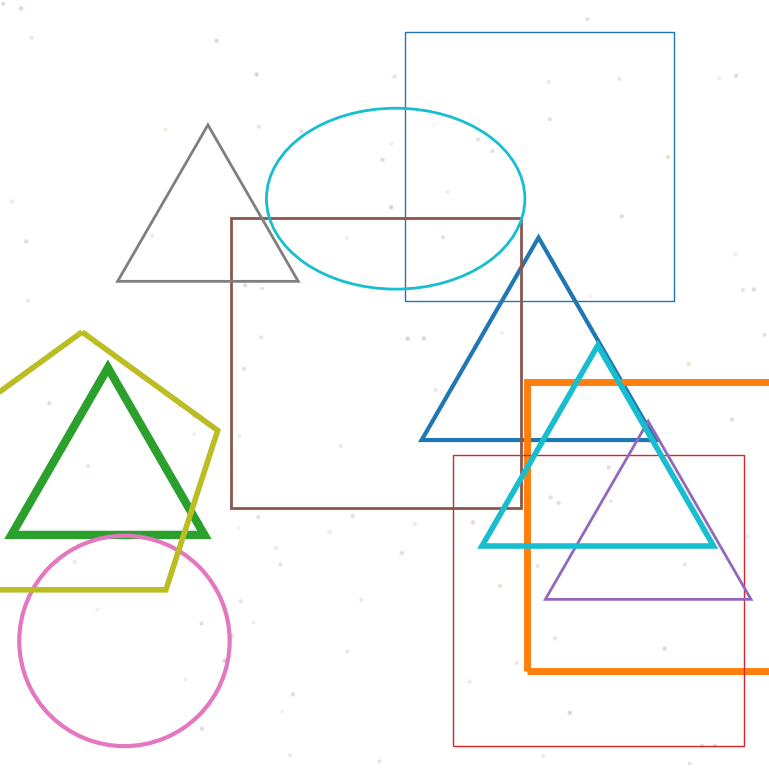[{"shape": "square", "thickness": 0.5, "radius": 0.87, "center": [0.7, 0.784]}, {"shape": "triangle", "thickness": 1.5, "radius": 0.88, "center": [0.699, 0.516]}, {"shape": "square", "thickness": 2.5, "radius": 0.94, "center": [0.871, 0.316]}, {"shape": "triangle", "thickness": 3, "radius": 0.72, "center": [0.14, 0.378]}, {"shape": "square", "thickness": 0.5, "radius": 0.95, "center": [0.777, 0.22]}, {"shape": "triangle", "thickness": 1, "radius": 0.77, "center": [0.842, 0.299]}, {"shape": "square", "thickness": 1, "radius": 0.94, "center": [0.488, 0.529]}, {"shape": "circle", "thickness": 1.5, "radius": 0.68, "center": [0.162, 0.168]}, {"shape": "triangle", "thickness": 1, "radius": 0.68, "center": [0.27, 0.702]}, {"shape": "pentagon", "thickness": 2, "radius": 0.93, "center": [0.107, 0.384]}, {"shape": "oval", "thickness": 1, "radius": 0.84, "center": [0.514, 0.742]}, {"shape": "triangle", "thickness": 2, "radius": 0.87, "center": [0.776, 0.378]}]